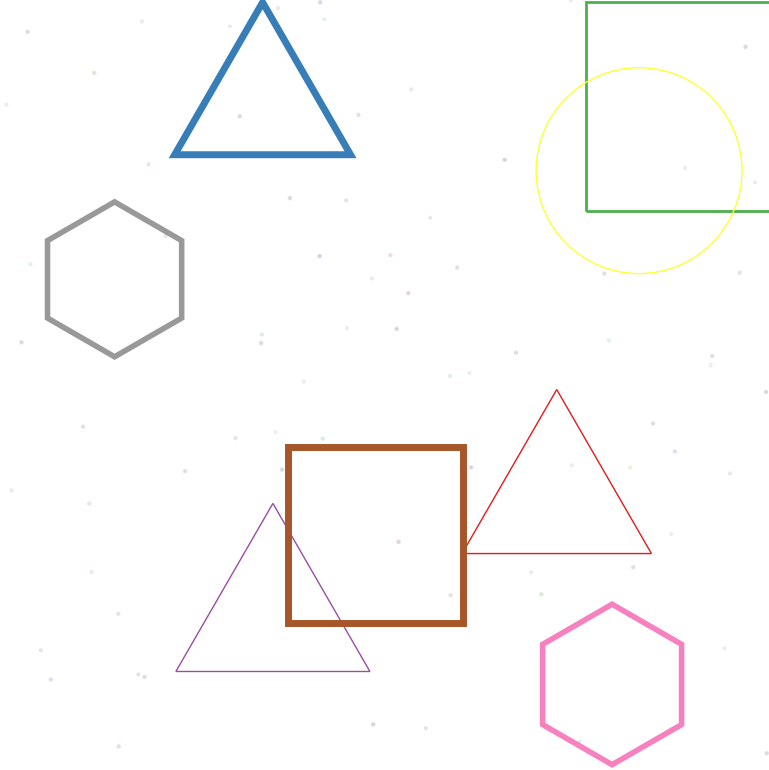[{"shape": "triangle", "thickness": 0.5, "radius": 0.71, "center": [0.723, 0.352]}, {"shape": "triangle", "thickness": 2.5, "radius": 0.66, "center": [0.341, 0.865]}, {"shape": "square", "thickness": 1, "radius": 0.68, "center": [0.897, 0.862]}, {"shape": "triangle", "thickness": 0.5, "radius": 0.73, "center": [0.354, 0.201]}, {"shape": "circle", "thickness": 0.5, "radius": 0.67, "center": [0.83, 0.778]}, {"shape": "square", "thickness": 2.5, "radius": 0.57, "center": [0.488, 0.305]}, {"shape": "hexagon", "thickness": 2, "radius": 0.52, "center": [0.795, 0.111]}, {"shape": "hexagon", "thickness": 2, "radius": 0.5, "center": [0.149, 0.637]}]